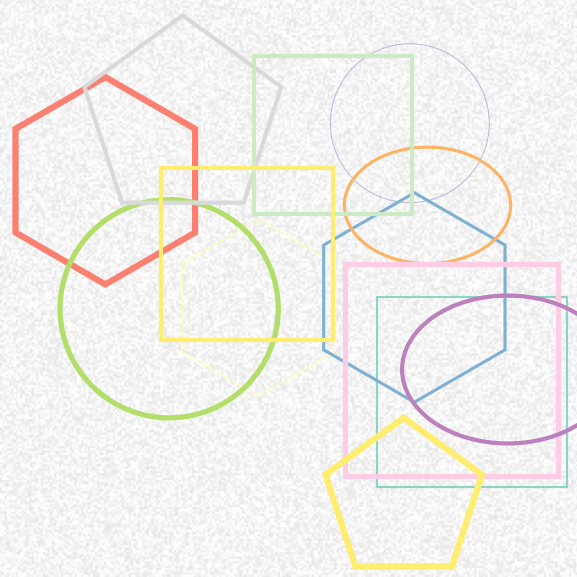[{"shape": "square", "thickness": 1, "radius": 0.82, "center": [0.818, 0.32]}, {"shape": "hexagon", "thickness": 0.5, "radius": 0.76, "center": [0.448, 0.466]}, {"shape": "circle", "thickness": 0.5, "radius": 0.69, "center": [0.71, 0.786]}, {"shape": "hexagon", "thickness": 3, "radius": 0.9, "center": [0.182, 0.686]}, {"shape": "hexagon", "thickness": 1.5, "radius": 0.91, "center": [0.717, 0.484]}, {"shape": "oval", "thickness": 1.5, "radius": 0.72, "center": [0.74, 0.644]}, {"shape": "circle", "thickness": 2.5, "radius": 0.94, "center": [0.293, 0.464]}, {"shape": "square", "thickness": 2.5, "radius": 0.92, "center": [0.782, 0.359]}, {"shape": "pentagon", "thickness": 2, "radius": 0.9, "center": [0.317, 0.793]}, {"shape": "oval", "thickness": 2, "radius": 0.91, "center": [0.879, 0.359]}, {"shape": "square", "thickness": 2, "radius": 0.68, "center": [0.577, 0.765]}, {"shape": "pentagon", "thickness": 3, "radius": 0.71, "center": [0.699, 0.133]}, {"shape": "square", "thickness": 2, "radius": 0.74, "center": [0.428, 0.559]}]